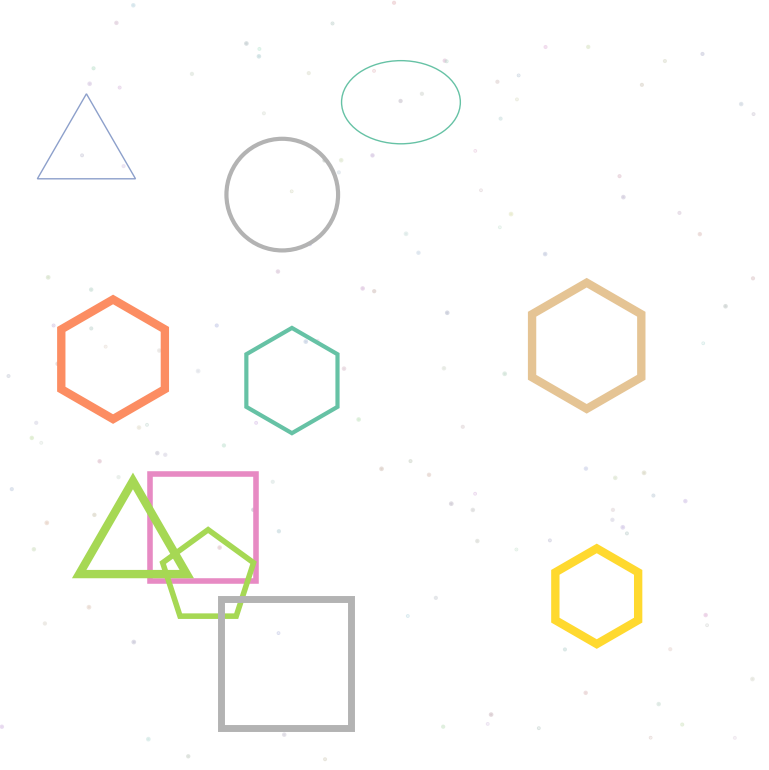[{"shape": "hexagon", "thickness": 1.5, "radius": 0.34, "center": [0.379, 0.506]}, {"shape": "oval", "thickness": 0.5, "radius": 0.39, "center": [0.521, 0.867]}, {"shape": "hexagon", "thickness": 3, "radius": 0.39, "center": [0.147, 0.533]}, {"shape": "triangle", "thickness": 0.5, "radius": 0.37, "center": [0.112, 0.805]}, {"shape": "square", "thickness": 2, "radius": 0.35, "center": [0.264, 0.315]}, {"shape": "triangle", "thickness": 3, "radius": 0.4, "center": [0.173, 0.295]}, {"shape": "pentagon", "thickness": 2, "radius": 0.31, "center": [0.27, 0.25]}, {"shape": "hexagon", "thickness": 3, "radius": 0.31, "center": [0.775, 0.226]}, {"shape": "hexagon", "thickness": 3, "radius": 0.41, "center": [0.762, 0.551]}, {"shape": "circle", "thickness": 1.5, "radius": 0.36, "center": [0.367, 0.747]}, {"shape": "square", "thickness": 2.5, "radius": 0.42, "center": [0.372, 0.138]}]